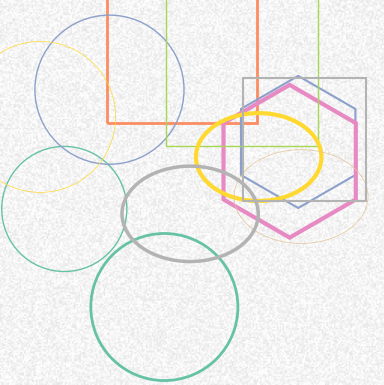[{"shape": "circle", "thickness": 2, "radius": 0.96, "center": [0.427, 0.203]}, {"shape": "circle", "thickness": 1, "radius": 0.81, "center": [0.167, 0.457]}, {"shape": "square", "thickness": 2, "radius": 0.97, "center": [0.472, 0.875]}, {"shape": "hexagon", "thickness": 1.5, "radius": 0.86, "center": [0.775, 0.631]}, {"shape": "circle", "thickness": 1, "radius": 0.97, "center": [0.284, 0.767]}, {"shape": "hexagon", "thickness": 3, "radius": 0.99, "center": [0.752, 0.581]}, {"shape": "square", "thickness": 1, "radius": 0.98, "center": [0.629, 0.817]}, {"shape": "circle", "thickness": 0.5, "radius": 0.98, "center": [0.104, 0.696]}, {"shape": "oval", "thickness": 3, "radius": 0.82, "center": [0.672, 0.592]}, {"shape": "oval", "thickness": 0.5, "radius": 0.87, "center": [0.782, 0.489]}, {"shape": "square", "thickness": 1.5, "radius": 0.8, "center": [0.791, 0.638]}, {"shape": "oval", "thickness": 2.5, "radius": 0.88, "center": [0.494, 0.445]}]